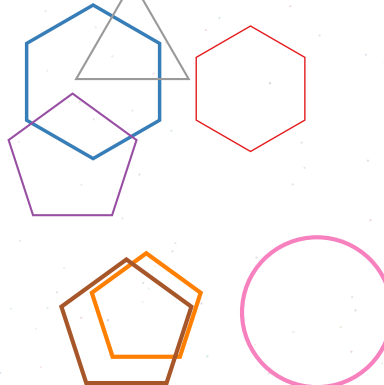[{"shape": "hexagon", "thickness": 1, "radius": 0.81, "center": [0.651, 0.769]}, {"shape": "hexagon", "thickness": 2.5, "radius": 1.0, "center": [0.242, 0.787]}, {"shape": "pentagon", "thickness": 1.5, "radius": 0.87, "center": [0.188, 0.582]}, {"shape": "pentagon", "thickness": 3, "radius": 0.74, "center": [0.38, 0.194]}, {"shape": "pentagon", "thickness": 3, "radius": 0.89, "center": [0.328, 0.149]}, {"shape": "circle", "thickness": 3, "radius": 0.97, "center": [0.823, 0.189]}, {"shape": "triangle", "thickness": 1.5, "radius": 0.84, "center": [0.344, 0.879]}]